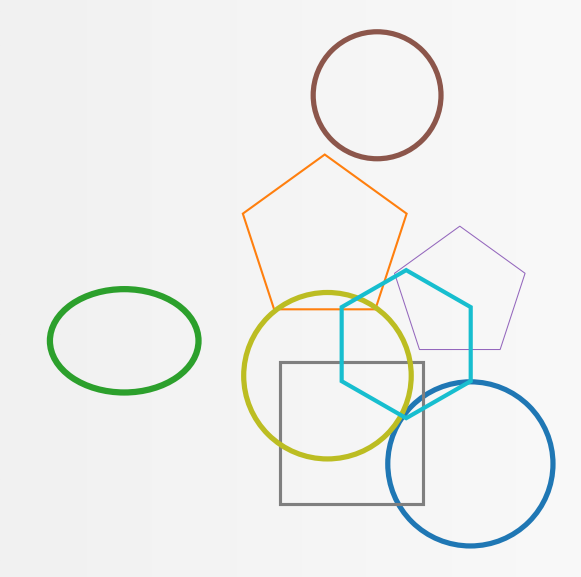[{"shape": "circle", "thickness": 2.5, "radius": 0.71, "center": [0.809, 0.196]}, {"shape": "pentagon", "thickness": 1, "radius": 0.74, "center": [0.559, 0.583]}, {"shape": "oval", "thickness": 3, "radius": 0.64, "center": [0.214, 0.409]}, {"shape": "pentagon", "thickness": 0.5, "radius": 0.59, "center": [0.791, 0.489]}, {"shape": "circle", "thickness": 2.5, "radius": 0.55, "center": [0.649, 0.834]}, {"shape": "square", "thickness": 1.5, "radius": 0.62, "center": [0.605, 0.249]}, {"shape": "circle", "thickness": 2.5, "radius": 0.72, "center": [0.563, 0.349]}, {"shape": "hexagon", "thickness": 2, "radius": 0.64, "center": [0.699, 0.403]}]